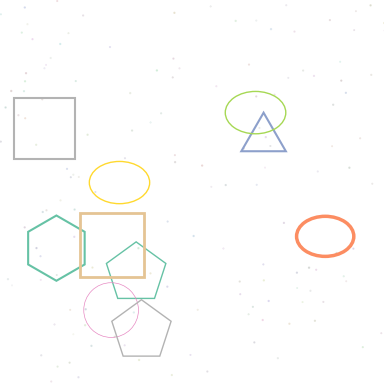[{"shape": "hexagon", "thickness": 1.5, "radius": 0.42, "center": [0.147, 0.355]}, {"shape": "pentagon", "thickness": 1, "radius": 0.41, "center": [0.354, 0.291]}, {"shape": "oval", "thickness": 2.5, "radius": 0.37, "center": [0.845, 0.386]}, {"shape": "triangle", "thickness": 1.5, "radius": 0.33, "center": [0.685, 0.641]}, {"shape": "circle", "thickness": 0.5, "radius": 0.36, "center": [0.289, 0.195]}, {"shape": "oval", "thickness": 1, "radius": 0.39, "center": [0.664, 0.708]}, {"shape": "oval", "thickness": 1, "radius": 0.39, "center": [0.31, 0.526]}, {"shape": "square", "thickness": 2, "radius": 0.42, "center": [0.29, 0.364]}, {"shape": "square", "thickness": 1.5, "radius": 0.4, "center": [0.116, 0.665]}, {"shape": "pentagon", "thickness": 1, "radius": 0.4, "center": [0.367, 0.141]}]